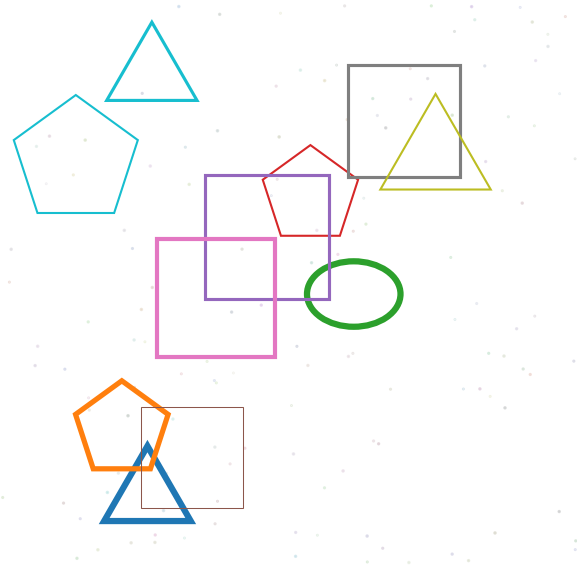[{"shape": "triangle", "thickness": 3, "radius": 0.43, "center": [0.255, 0.14]}, {"shape": "pentagon", "thickness": 2.5, "radius": 0.42, "center": [0.211, 0.256]}, {"shape": "oval", "thickness": 3, "radius": 0.4, "center": [0.613, 0.49]}, {"shape": "pentagon", "thickness": 1, "radius": 0.43, "center": [0.538, 0.661]}, {"shape": "square", "thickness": 1.5, "radius": 0.54, "center": [0.462, 0.588]}, {"shape": "square", "thickness": 0.5, "radius": 0.44, "center": [0.332, 0.207]}, {"shape": "square", "thickness": 2, "radius": 0.51, "center": [0.373, 0.483]}, {"shape": "square", "thickness": 1.5, "radius": 0.49, "center": [0.699, 0.79]}, {"shape": "triangle", "thickness": 1, "radius": 0.55, "center": [0.754, 0.726]}, {"shape": "pentagon", "thickness": 1, "radius": 0.56, "center": [0.131, 0.722]}, {"shape": "triangle", "thickness": 1.5, "radius": 0.45, "center": [0.263, 0.87]}]